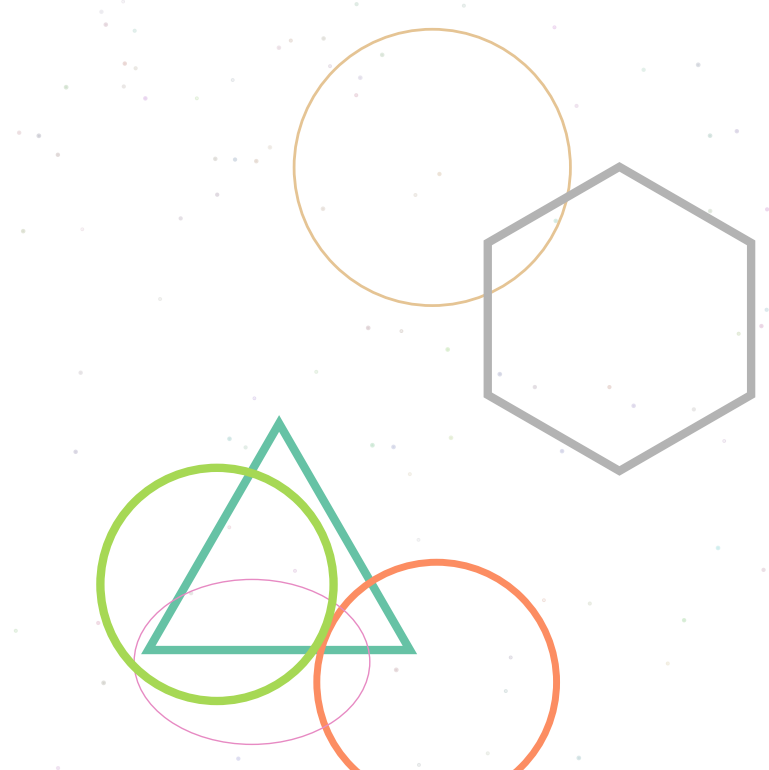[{"shape": "triangle", "thickness": 3, "radius": 0.98, "center": [0.362, 0.254]}, {"shape": "circle", "thickness": 2.5, "radius": 0.78, "center": [0.567, 0.114]}, {"shape": "oval", "thickness": 0.5, "radius": 0.77, "center": [0.327, 0.14]}, {"shape": "circle", "thickness": 3, "radius": 0.76, "center": [0.282, 0.241]}, {"shape": "circle", "thickness": 1, "radius": 0.9, "center": [0.561, 0.783]}, {"shape": "hexagon", "thickness": 3, "radius": 0.99, "center": [0.804, 0.586]}]